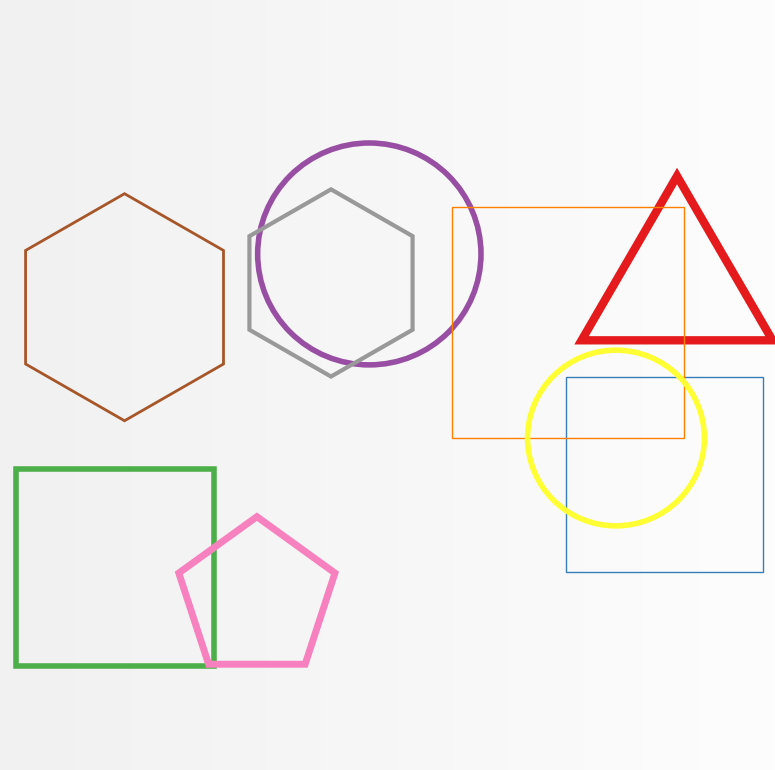[{"shape": "triangle", "thickness": 3, "radius": 0.71, "center": [0.874, 0.629]}, {"shape": "square", "thickness": 0.5, "radius": 0.63, "center": [0.857, 0.384]}, {"shape": "square", "thickness": 2, "radius": 0.64, "center": [0.149, 0.263]}, {"shape": "circle", "thickness": 2, "radius": 0.72, "center": [0.477, 0.67]}, {"shape": "square", "thickness": 0.5, "radius": 0.75, "center": [0.733, 0.581]}, {"shape": "circle", "thickness": 2, "radius": 0.57, "center": [0.795, 0.431]}, {"shape": "hexagon", "thickness": 1, "radius": 0.74, "center": [0.161, 0.601]}, {"shape": "pentagon", "thickness": 2.5, "radius": 0.53, "center": [0.331, 0.223]}, {"shape": "hexagon", "thickness": 1.5, "radius": 0.61, "center": [0.427, 0.633]}]